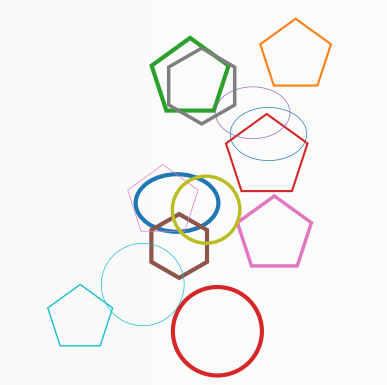[{"shape": "oval", "thickness": 0.5, "radius": 0.49, "center": [0.693, 0.652]}, {"shape": "oval", "thickness": 3, "radius": 0.53, "center": [0.457, 0.473]}, {"shape": "pentagon", "thickness": 1.5, "radius": 0.48, "center": [0.763, 0.855]}, {"shape": "pentagon", "thickness": 3, "radius": 0.52, "center": [0.491, 0.797]}, {"shape": "pentagon", "thickness": 1.5, "radius": 0.55, "center": [0.688, 0.593]}, {"shape": "circle", "thickness": 3, "radius": 0.57, "center": [0.561, 0.14]}, {"shape": "oval", "thickness": 0.5, "radius": 0.48, "center": [0.652, 0.707]}, {"shape": "hexagon", "thickness": 3, "radius": 0.41, "center": [0.462, 0.361]}, {"shape": "pentagon", "thickness": 0.5, "radius": 0.48, "center": [0.42, 0.477]}, {"shape": "pentagon", "thickness": 2.5, "radius": 0.5, "center": [0.708, 0.391]}, {"shape": "hexagon", "thickness": 2.5, "radius": 0.49, "center": [0.521, 0.777]}, {"shape": "circle", "thickness": 2.5, "radius": 0.44, "center": [0.532, 0.455]}, {"shape": "pentagon", "thickness": 1, "radius": 0.44, "center": [0.207, 0.173]}, {"shape": "circle", "thickness": 0.5, "radius": 0.53, "center": [0.368, 0.261]}]